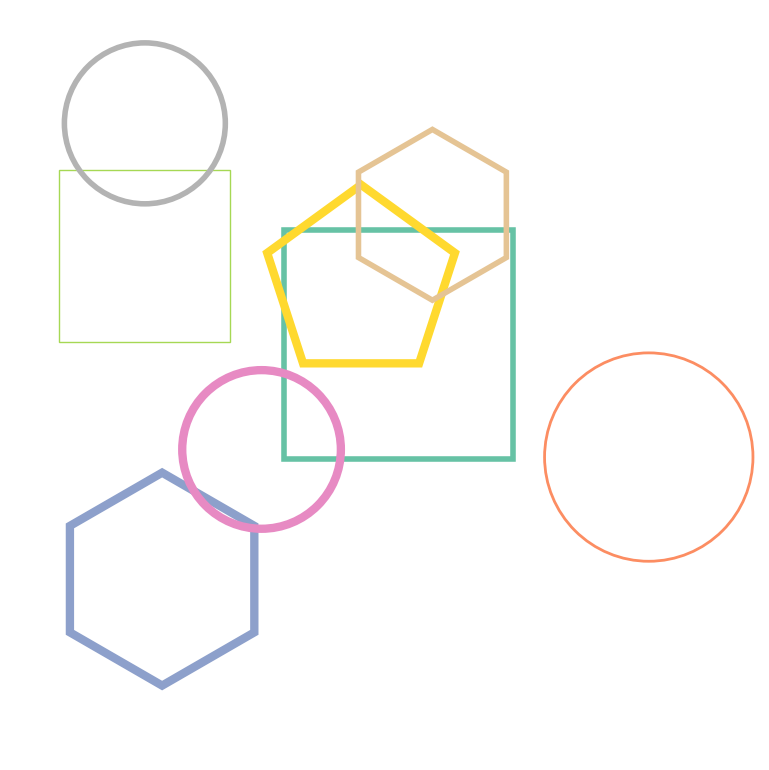[{"shape": "square", "thickness": 2, "radius": 0.74, "center": [0.518, 0.553]}, {"shape": "circle", "thickness": 1, "radius": 0.68, "center": [0.843, 0.406]}, {"shape": "hexagon", "thickness": 3, "radius": 0.69, "center": [0.211, 0.248]}, {"shape": "circle", "thickness": 3, "radius": 0.52, "center": [0.34, 0.416]}, {"shape": "square", "thickness": 0.5, "radius": 0.56, "center": [0.188, 0.667]}, {"shape": "pentagon", "thickness": 3, "radius": 0.64, "center": [0.469, 0.632]}, {"shape": "hexagon", "thickness": 2, "radius": 0.55, "center": [0.562, 0.721]}, {"shape": "circle", "thickness": 2, "radius": 0.52, "center": [0.188, 0.84]}]